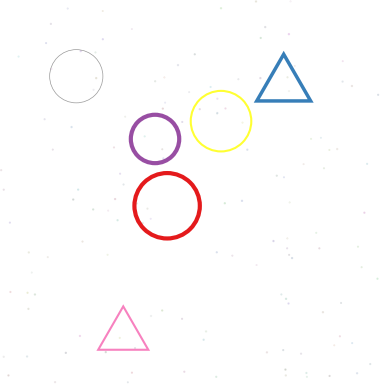[{"shape": "circle", "thickness": 3, "radius": 0.42, "center": [0.434, 0.466]}, {"shape": "triangle", "thickness": 2.5, "radius": 0.4, "center": [0.737, 0.778]}, {"shape": "circle", "thickness": 3, "radius": 0.31, "center": [0.403, 0.639]}, {"shape": "circle", "thickness": 1.5, "radius": 0.39, "center": [0.574, 0.685]}, {"shape": "triangle", "thickness": 1.5, "radius": 0.38, "center": [0.32, 0.129]}, {"shape": "circle", "thickness": 0.5, "radius": 0.35, "center": [0.198, 0.802]}]